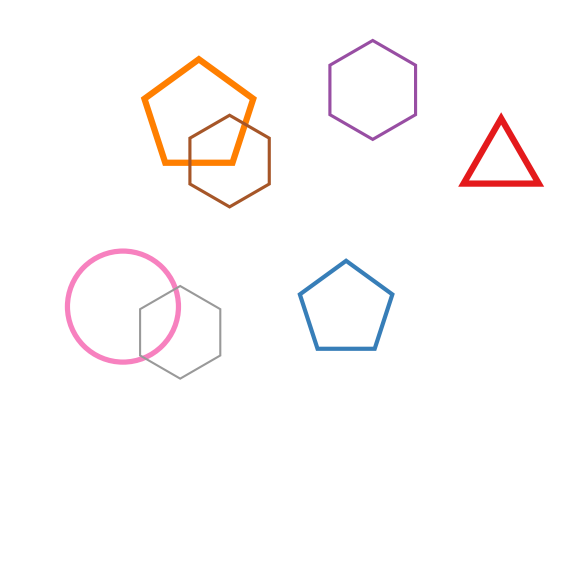[{"shape": "triangle", "thickness": 3, "radius": 0.38, "center": [0.868, 0.719]}, {"shape": "pentagon", "thickness": 2, "radius": 0.42, "center": [0.599, 0.463]}, {"shape": "hexagon", "thickness": 1.5, "radius": 0.43, "center": [0.645, 0.843]}, {"shape": "pentagon", "thickness": 3, "radius": 0.5, "center": [0.344, 0.797]}, {"shape": "hexagon", "thickness": 1.5, "radius": 0.4, "center": [0.398, 0.72]}, {"shape": "circle", "thickness": 2.5, "radius": 0.48, "center": [0.213, 0.468]}, {"shape": "hexagon", "thickness": 1, "radius": 0.4, "center": [0.312, 0.424]}]